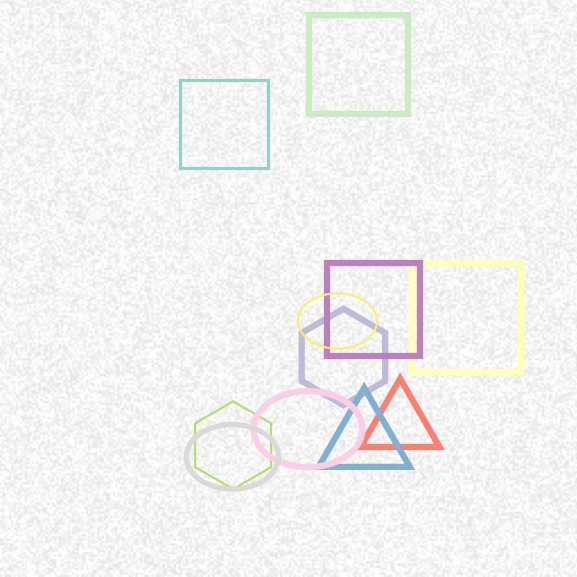[{"shape": "square", "thickness": 1.5, "radius": 0.38, "center": [0.388, 0.785]}, {"shape": "square", "thickness": 3, "radius": 0.47, "center": [0.808, 0.449]}, {"shape": "hexagon", "thickness": 3, "radius": 0.42, "center": [0.595, 0.381]}, {"shape": "triangle", "thickness": 3, "radius": 0.39, "center": [0.693, 0.265]}, {"shape": "triangle", "thickness": 3, "radius": 0.46, "center": [0.631, 0.236]}, {"shape": "hexagon", "thickness": 1, "radius": 0.38, "center": [0.404, 0.228]}, {"shape": "oval", "thickness": 3, "radius": 0.47, "center": [0.533, 0.256]}, {"shape": "oval", "thickness": 2.5, "radius": 0.4, "center": [0.402, 0.208]}, {"shape": "square", "thickness": 3, "radius": 0.4, "center": [0.647, 0.463]}, {"shape": "square", "thickness": 3, "radius": 0.43, "center": [0.621, 0.888]}, {"shape": "oval", "thickness": 1, "radius": 0.34, "center": [0.584, 0.443]}]